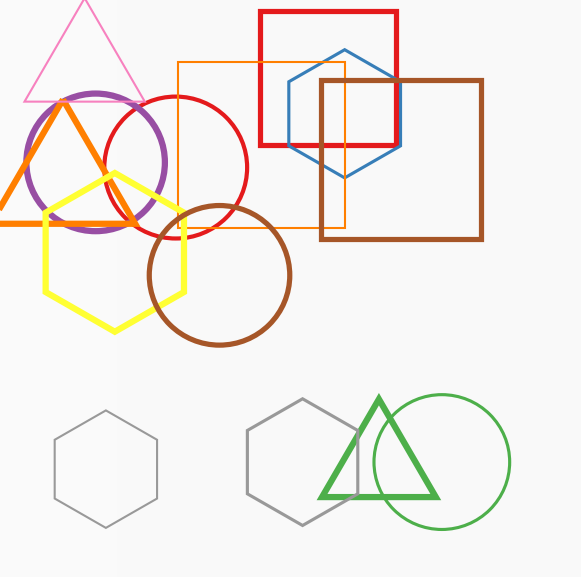[{"shape": "square", "thickness": 2.5, "radius": 0.58, "center": [0.564, 0.864]}, {"shape": "circle", "thickness": 2, "radius": 0.61, "center": [0.302, 0.709]}, {"shape": "hexagon", "thickness": 1.5, "radius": 0.55, "center": [0.593, 0.802]}, {"shape": "circle", "thickness": 1.5, "radius": 0.58, "center": [0.76, 0.199]}, {"shape": "triangle", "thickness": 3, "radius": 0.56, "center": [0.652, 0.195]}, {"shape": "circle", "thickness": 3, "radius": 0.6, "center": [0.165, 0.718]}, {"shape": "square", "thickness": 1, "radius": 0.72, "center": [0.45, 0.749]}, {"shape": "triangle", "thickness": 3, "radius": 0.72, "center": [0.108, 0.683]}, {"shape": "hexagon", "thickness": 3, "radius": 0.69, "center": [0.198, 0.562]}, {"shape": "circle", "thickness": 2.5, "radius": 0.6, "center": [0.378, 0.522]}, {"shape": "square", "thickness": 2.5, "radius": 0.69, "center": [0.69, 0.723]}, {"shape": "triangle", "thickness": 1, "radius": 0.6, "center": [0.146, 0.883]}, {"shape": "hexagon", "thickness": 1, "radius": 0.51, "center": [0.182, 0.187]}, {"shape": "hexagon", "thickness": 1.5, "radius": 0.55, "center": [0.521, 0.199]}]